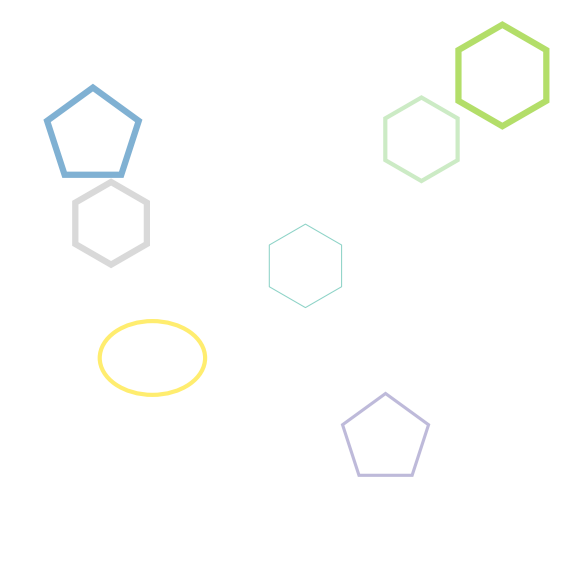[{"shape": "hexagon", "thickness": 0.5, "radius": 0.36, "center": [0.529, 0.539]}, {"shape": "pentagon", "thickness": 1.5, "radius": 0.39, "center": [0.668, 0.239]}, {"shape": "pentagon", "thickness": 3, "radius": 0.42, "center": [0.161, 0.764]}, {"shape": "hexagon", "thickness": 3, "radius": 0.44, "center": [0.87, 0.868]}, {"shape": "hexagon", "thickness": 3, "radius": 0.36, "center": [0.192, 0.612]}, {"shape": "hexagon", "thickness": 2, "radius": 0.36, "center": [0.73, 0.758]}, {"shape": "oval", "thickness": 2, "radius": 0.46, "center": [0.264, 0.379]}]